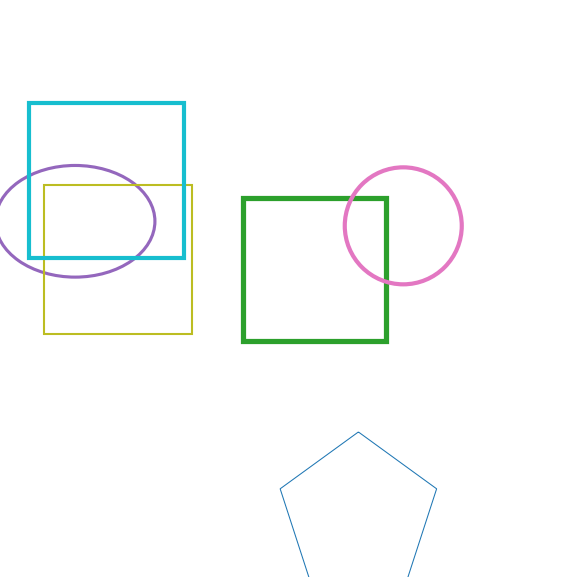[{"shape": "pentagon", "thickness": 0.5, "radius": 0.71, "center": [0.621, 0.109]}, {"shape": "square", "thickness": 2.5, "radius": 0.62, "center": [0.544, 0.532]}, {"shape": "oval", "thickness": 1.5, "radius": 0.69, "center": [0.13, 0.616]}, {"shape": "circle", "thickness": 2, "radius": 0.51, "center": [0.698, 0.608]}, {"shape": "square", "thickness": 1, "radius": 0.64, "center": [0.204, 0.55]}, {"shape": "square", "thickness": 2, "radius": 0.67, "center": [0.184, 0.687]}]